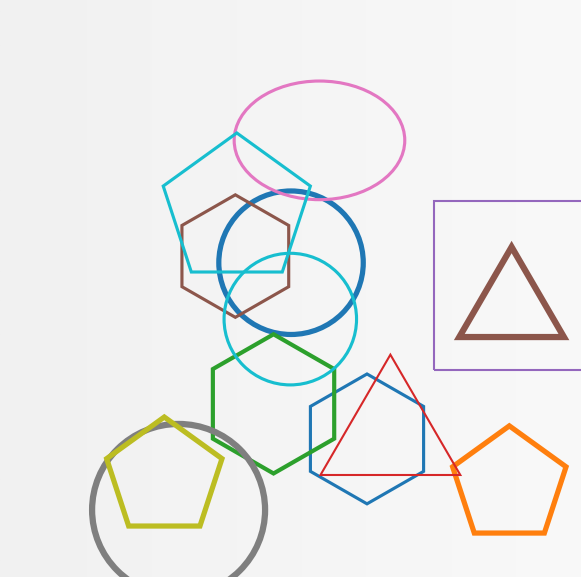[{"shape": "hexagon", "thickness": 1.5, "radius": 0.56, "center": [0.631, 0.239]}, {"shape": "circle", "thickness": 2.5, "radius": 0.62, "center": [0.501, 0.544]}, {"shape": "pentagon", "thickness": 2.5, "radius": 0.51, "center": [0.876, 0.159]}, {"shape": "hexagon", "thickness": 2, "radius": 0.6, "center": [0.471, 0.3]}, {"shape": "triangle", "thickness": 1, "radius": 0.69, "center": [0.672, 0.246]}, {"shape": "square", "thickness": 1, "radius": 0.73, "center": [0.894, 0.504]}, {"shape": "hexagon", "thickness": 1.5, "radius": 0.53, "center": [0.405, 0.556]}, {"shape": "triangle", "thickness": 3, "radius": 0.52, "center": [0.88, 0.467]}, {"shape": "oval", "thickness": 1.5, "radius": 0.73, "center": [0.55, 0.756]}, {"shape": "circle", "thickness": 3, "radius": 0.74, "center": [0.307, 0.116]}, {"shape": "pentagon", "thickness": 2.5, "radius": 0.52, "center": [0.283, 0.173]}, {"shape": "pentagon", "thickness": 1.5, "radius": 0.67, "center": [0.407, 0.636]}, {"shape": "circle", "thickness": 1.5, "radius": 0.57, "center": [0.499, 0.447]}]